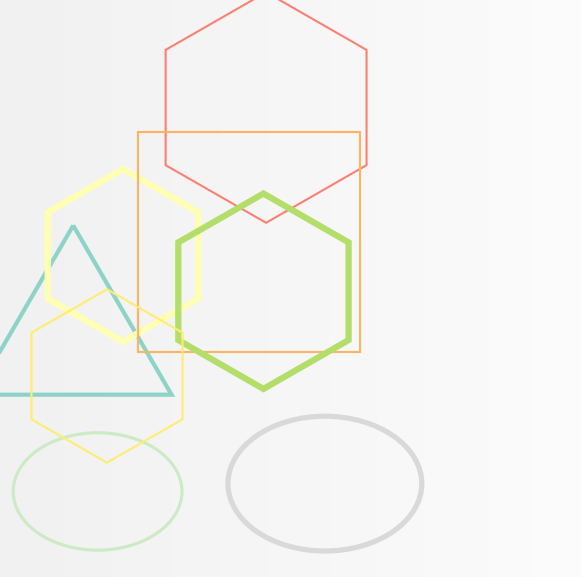[{"shape": "triangle", "thickness": 2, "radius": 0.98, "center": [0.126, 0.413]}, {"shape": "hexagon", "thickness": 3, "radius": 0.75, "center": [0.212, 0.557]}, {"shape": "hexagon", "thickness": 1, "radius": 1.0, "center": [0.458, 0.813]}, {"shape": "square", "thickness": 1, "radius": 0.95, "center": [0.428, 0.58]}, {"shape": "hexagon", "thickness": 3, "radius": 0.85, "center": [0.453, 0.495]}, {"shape": "oval", "thickness": 2.5, "radius": 0.83, "center": [0.559, 0.162]}, {"shape": "oval", "thickness": 1.5, "radius": 0.73, "center": [0.168, 0.148]}, {"shape": "hexagon", "thickness": 1, "radius": 0.75, "center": [0.184, 0.348]}]